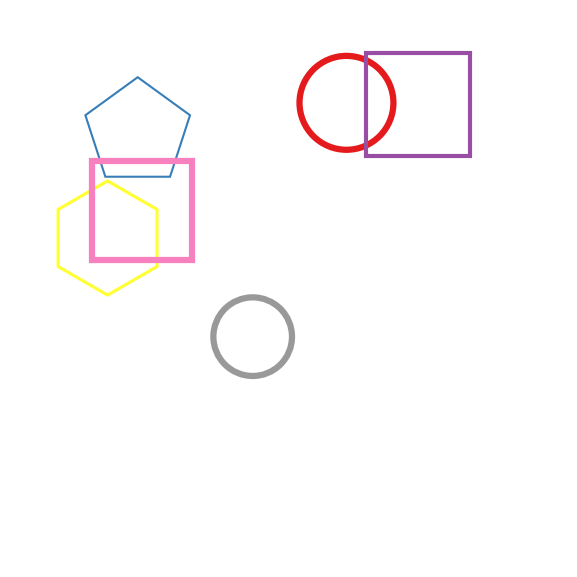[{"shape": "circle", "thickness": 3, "radius": 0.41, "center": [0.6, 0.821]}, {"shape": "pentagon", "thickness": 1, "radius": 0.48, "center": [0.238, 0.77]}, {"shape": "square", "thickness": 2, "radius": 0.45, "center": [0.723, 0.818]}, {"shape": "hexagon", "thickness": 1.5, "radius": 0.49, "center": [0.186, 0.587]}, {"shape": "square", "thickness": 3, "radius": 0.43, "center": [0.246, 0.635]}, {"shape": "circle", "thickness": 3, "radius": 0.34, "center": [0.438, 0.416]}]